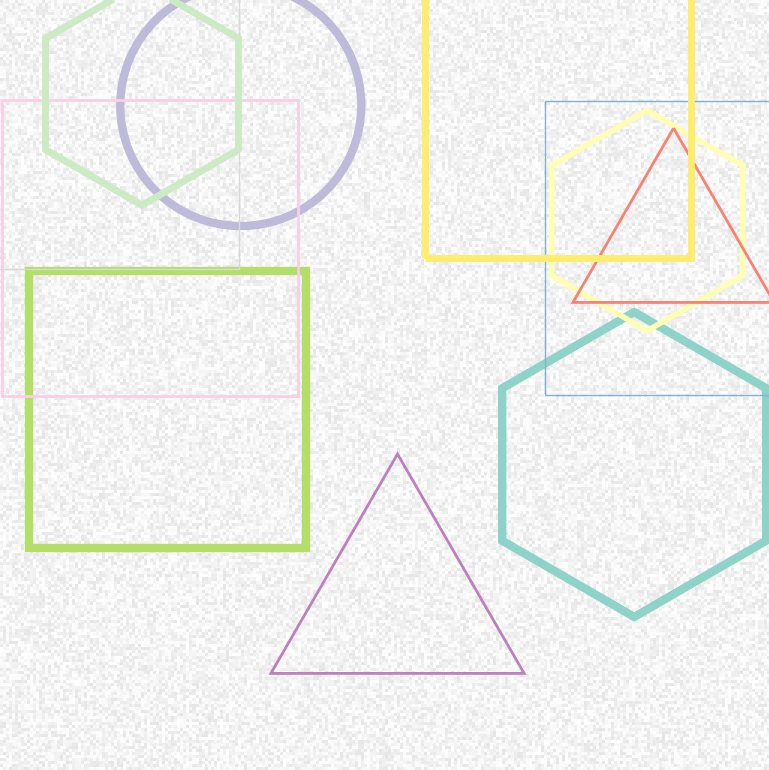[{"shape": "hexagon", "thickness": 3, "radius": 0.99, "center": [0.824, 0.397]}, {"shape": "hexagon", "thickness": 2, "radius": 0.72, "center": [0.84, 0.714]}, {"shape": "circle", "thickness": 3, "radius": 0.78, "center": [0.313, 0.863]}, {"shape": "triangle", "thickness": 1, "radius": 0.75, "center": [0.875, 0.683]}, {"shape": "square", "thickness": 0.5, "radius": 0.95, "center": [0.898, 0.678]}, {"shape": "square", "thickness": 3, "radius": 0.9, "center": [0.218, 0.468]}, {"shape": "square", "thickness": 1, "radius": 0.96, "center": [0.195, 0.678]}, {"shape": "square", "thickness": 0.5, "radius": 0.98, "center": [0.113, 0.847]}, {"shape": "triangle", "thickness": 1, "radius": 0.95, "center": [0.516, 0.22]}, {"shape": "hexagon", "thickness": 2.5, "radius": 0.72, "center": [0.184, 0.878]}, {"shape": "square", "thickness": 2.5, "radius": 0.86, "center": [0.724, 0.837]}]